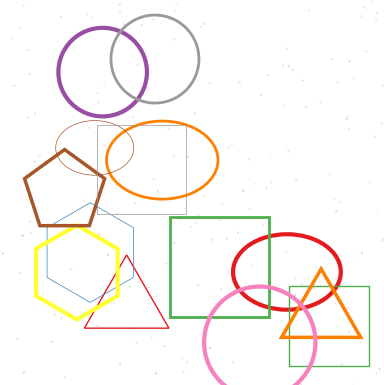[{"shape": "oval", "thickness": 3, "radius": 0.7, "center": [0.745, 0.294]}, {"shape": "triangle", "thickness": 1, "radius": 0.63, "center": [0.329, 0.211]}, {"shape": "hexagon", "thickness": 0.5, "radius": 0.65, "center": [0.234, 0.344]}, {"shape": "square", "thickness": 1, "radius": 0.52, "center": [0.854, 0.153]}, {"shape": "square", "thickness": 2, "radius": 0.64, "center": [0.57, 0.307]}, {"shape": "circle", "thickness": 3, "radius": 0.57, "center": [0.267, 0.813]}, {"shape": "oval", "thickness": 2, "radius": 0.72, "center": [0.421, 0.584]}, {"shape": "triangle", "thickness": 2.5, "radius": 0.59, "center": [0.834, 0.183]}, {"shape": "hexagon", "thickness": 3, "radius": 0.61, "center": [0.2, 0.293]}, {"shape": "oval", "thickness": 0.5, "radius": 0.51, "center": [0.246, 0.616]}, {"shape": "pentagon", "thickness": 2.5, "radius": 0.55, "center": [0.168, 0.502]}, {"shape": "circle", "thickness": 3, "radius": 0.72, "center": [0.675, 0.111]}, {"shape": "circle", "thickness": 2, "radius": 0.57, "center": [0.402, 0.847]}, {"shape": "square", "thickness": 0.5, "radius": 0.58, "center": [0.368, 0.561]}]